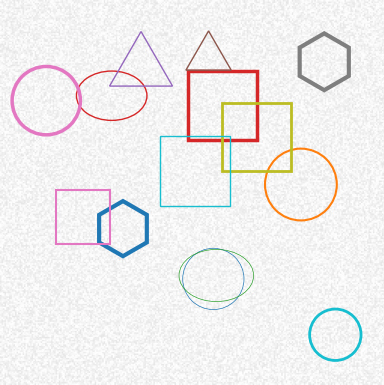[{"shape": "hexagon", "thickness": 3, "radius": 0.36, "center": [0.319, 0.406]}, {"shape": "circle", "thickness": 0.5, "radius": 0.4, "center": [0.554, 0.275]}, {"shape": "circle", "thickness": 1.5, "radius": 0.47, "center": [0.782, 0.521]}, {"shape": "oval", "thickness": 0.5, "radius": 0.48, "center": [0.562, 0.284]}, {"shape": "square", "thickness": 2.5, "radius": 0.45, "center": [0.578, 0.726]}, {"shape": "oval", "thickness": 1, "radius": 0.46, "center": [0.29, 0.751]}, {"shape": "triangle", "thickness": 1, "radius": 0.47, "center": [0.366, 0.824]}, {"shape": "triangle", "thickness": 1, "radius": 0.34, "center": [0.542, 0.852]}, {"shape": "circle", "thickness": 2.5, "radius": 0.44, "center": [0.12, 0.739]}, {"shape": "square", "thickness": 1.5, "radius": 0.35, "center": [0.215, 0.437]}, {"shape": "hexagon", "thickness": 3, "radius": 0.37, "center": [0.842, 0.84]}, {"shape": "square", "thickness": 2, "radius": 0.44, "center": [0.667, 0.645]}, {"shape": "circle", "thickness": 2, "radius": 0.33, "center": [0.871, 0.131]}, {"shape": "square", "thickness": 1, "radius": 0.46, "center": [0.507, 0.555]}]